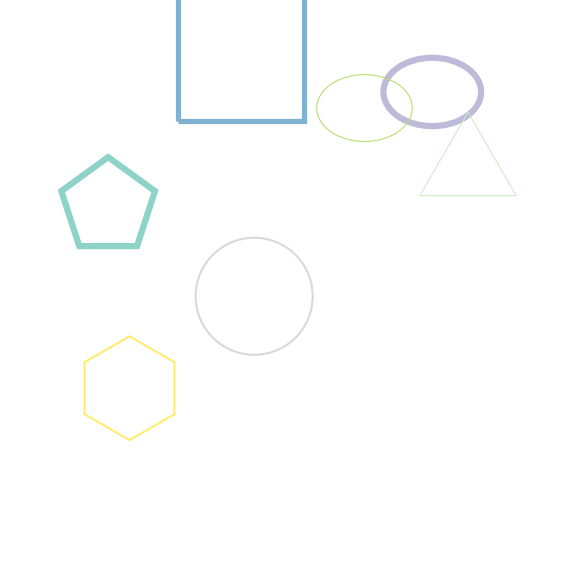[{"shape": "pentagon", "thickness": 3, "radius": 0.43, "center": [0.187, 0.642]}, {"shape": "oval", "thickness": 3, "radius": 0.42, "center": [0.749, 0.84]}, {"shape": "square", "thickness": 2.5, "radius": 0.55, "center": [0.418, 0.898]}, {"shape": "oval", "thickness": 0.5, "radius": 0.41, "center": [0.631, 0.812]}, {"shape": "circle", "thickness": 1, "radius": 0.51, "center": [0.44, 0.486]}, {"shape": "triangle", "thickness": 0.5, "radius": 0.48, "center": [0.81, 0.709]}, {"shape": "hexagon", "thickness": 1, "radius": 0.45, "center": [0.224, 0.327]}]